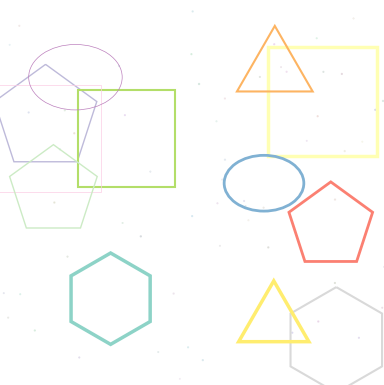[{"shape": "hexagon", "thickness": 2.5, "radius": 0.59, "center": [0.287, 0.224]}, {"shape": "square", "thickness": 2.5, "radius": 0.7, "center": [0.838, 0.737]}, {"shape": "pentagon", "thickness": 1, "radius": 0.7, "center": [0.118, 0.693]}, {"shape": "pentagon", "thickness": 2, "radius": 0.57, "center": [0.859, 0.413]}, {"shape": "oval", "thickness": 2, "radius": 0.52, "center": [0.686, 0.524]}, {"shape": "triangle", "thickness": 1.5, "radius": 0.57, "center": [0.714, 0.819]}, {"shape": "square", "thickness": 1.5, "radius": 0.63, "center": [0.329, 0.641]}, {"shape": "square", "thickness": 0.5, "radius": 0.7, "center": [0.124, 0.639]}, {"shape": "hexagon", "thickness": 1.5, "radius": 0.69, "center": [0.873, 0.117]}, {"shape": "oval", "thickness": 0.5, "radius": 0.61, "center": [0.196, 0.8]}, {"shape": "pentagon", "thickness": 1, "radius": 0.6, "center": [0.139, 0.505]}, {"shape": "triangle", "thickness": 2.5, "radius": 0.53, "center": [0.711, 0.165]}]